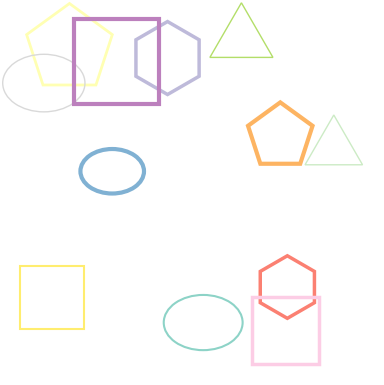[{"shape": "oval", "thickness": 1.5, "radius": 0.51, "center": [0.528, 0.162]}, {"shape": "pentagon", "thickness": 2, "radius": 0.58, "center": [0.18, 0.874]}, {"shape": "hexagon", "thickness": 2.5, "radius": 0.47, "center": [0.435, 0.849]}, {"shape": "hexagon", "thickness": 2.5, "radius": 0.41, "center": [0.746, 0.254]}, {"shape": "oval", "thickness": 3, "radius": 0.41, "center": [0.291, 0.555]}, {"shape": "pentagon", "thickness": 3, "radius": 0.44, "center": [0.728, 0.646]}, {"shape": "triangle", "thickness": 1, "radius": 0.47, "center": [0.627, 0.898]}, {"shape": "square", "thickness": 2.5, "radius": 0.43, "center": [0.742, 0.142]}, {"shape": "oval", "thickness": 1, "radius": 0.53, "center": [0.114, 0.784]}, {"shape": "square", "thickness": 3, "radius": 0.55, "center": [0.303, 0.841]}, {"shape": "triangle", "thickness": 1, "radius": 0.43, "center": [0.867, 0.615]}, {"shape": "square", "thickness": 1.5, "radius": 0.41, "center": [0.135, 0.228]}]